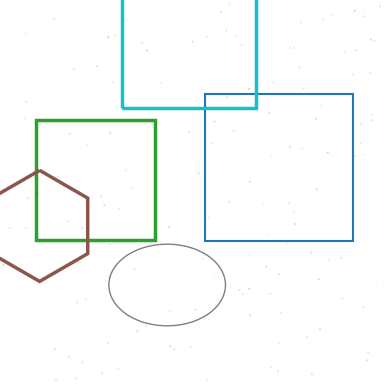[{"shape": "square", "thickness": 1.5, "radius": 0.96, "center": [0.725, 0.566]}, {"shape": "square", "thickness": 2.5, "radius": 0.78, "center": [0.248, 0.533]}, {"shape": "hexagon", "thickness": 2.5, "radius": 0.72, "center": [0.103, 0.413]}, {"shape": "oval", "thickness": 1, "radius": 0.76, "center": [0.434, 0.26]}, {"shape": "square", "thickness": 2.5, "radius": 0.87, "center": [0.492, 0.894]}]